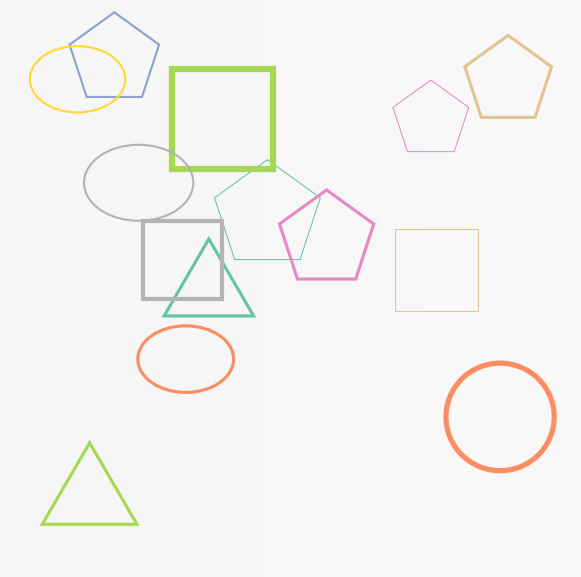[{"shape": "triangle", "thickness": 1.5, "radius": 0.44, "center": [0.359, 0.497]}, {"shape": "pentagon", "thickness": 0.5, "radius": 0.48, "center": [0.46, 0.627]}, {"shape": "circle", "thickness": 2.5, "radius": 0.47, "center": [0.86, 0.277]}, {"shape": "oval", "thickness": 1.5, "radius": 0.41, "center": [0.32, 0.377]}, {"shape": "pentagon", "thickness": 1, "radius": 0.41, "center": [0.197, 0.897]}, {"shape": "pentagon", "thickness": 1.5, "radius": 0.43, "center": [0.562, 0.585]}, {"shape": "pentagon", "thickness": 0.5, "radius": 0.34, "center": [0.741, 0.792]}, {"shape": "square", "thickness": 3, "radius": 0.43, "center": [0.382, 0.793]}, {"shape": "triangle", "thickness": 1.5, "radius": 0.47, "center": [0.154, 0.138]}, {"shape": "oval", "thickness": 1, "radius": 0.41, "center": [0.133, 0.862]}, {"shape": "pentagon", "thickness": 1.5, "radius": 0.39, "center": [0.874, 0.859]}, {"shape": "square", "thickness": 0.5, "radius": 0.36, "center": [0.751, 0.532]}, {"shape": "square", "thickness": 2, "radius": 0.34, "center": [0.314, 0.549]}, {"shape": "oval", "thickness": 1, "radius": 0.47, "center": [0.239, 0.683]}]